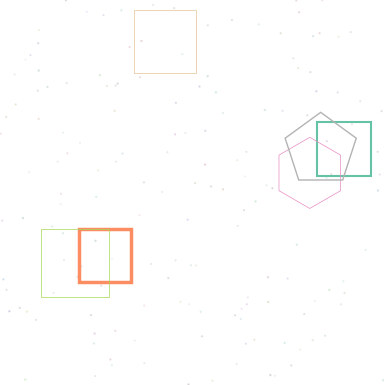[{"shape": "square", "thickness": 1.5, "radius": 0.35, "center": [0.892, 0.614]}, {"shape": "square", "thickness": 2.5, "radius": 0.34, "center": [0.273, 0.336]}, {"shape": "hexagon", "thickness": 0.5, "radius": 0.46, "center": [0.805, 0.551]}, {"shape": "square", "thickness": 0.5, "radius": 0.45, "center": [0.195, 0.317]}, {"shape": "square", "thickness": 0.5, "radius": 0.41, "center": [0.429, 0.892]}, {"shape": "pentagon", "thickness": 1, "radius": 0.49, "center": [0.833, 0.611]}]